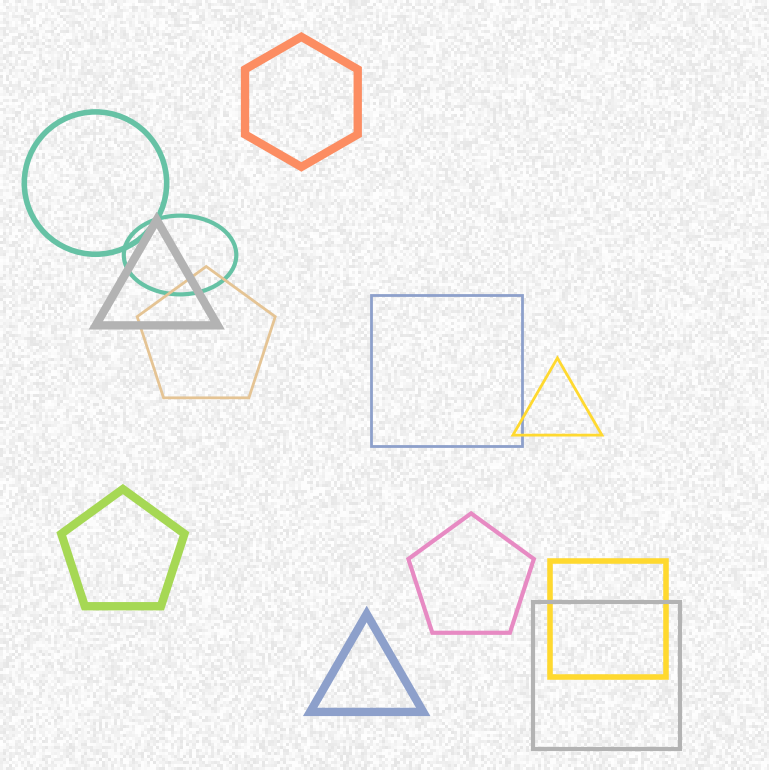[{"shape": "oval", "thickness": 1.5, "radius": 0.37, "center": [0.234, 0.669]}, {"shape": "circle", "thickness": 2, "radius": 0.46, "center": [0.124, 0.762]}, {"shape": "hexagon", "thickness": 3, "radius": 0.42, "center": [0.391, 0.868]}, {"shape": "triangle", "thickness": 3, "radius": 0.42, "center": [0.476, 0.118]}, {"shape": "square", "thickness": 1, "radius": 0.49, "center": [0.579, 0.518]}, {"shape": "pentagon", "thickness": 1.5, "radius": 0.43, "center": [0.612, 0.248]}, {"shape": "pentagon", "thickness": 3, "radius": 0.42, "center": [0.16, 0.281]}, {"shape": "triangle", "thickness": 1, "radius": 0.33, "center": [0.724, 0.468]}, {"shape": "square", "thickness": 2, "radius": 0.38, "center": [0.79, 0.197]}, {"shape": "pentagon", "thickness": 1, "radius": 0.47, "center": [0.268, 0.56]}, {"shape": "triangle", "thickness": 3, "radius": 0.46, "center": [0.204, 0.623]}, {"shape": "square", "thickness": 1.5, "radius": 0.48, "center": [0.788, 0.123]}]